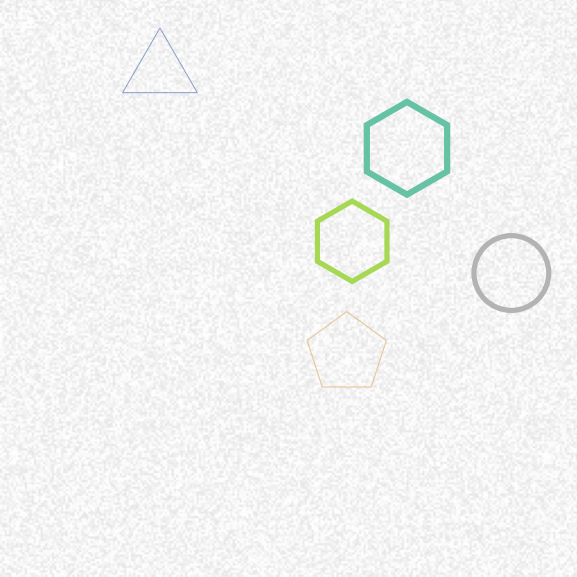[{"shape": "hexagon", "thickness": 3, "radius": 0.4, "center": [0.705, 0.742]}, {"shape": "triangle", "thickness": 0.5, "radius": 0.37, "center": [0.277, 0.876]}, {"shape": "hexagon", "thickness": 2.5, "radius": 0.35, "center": [0.61, 0.581]}, {"shape": "pentagon", "thickness": 0.5, "radius": 0.36, "center": [0.6, 0.387]}, {"shape": "circle", "thickness": 2.5, "radius": 0.32, "center": [0.885, 0.526]}]